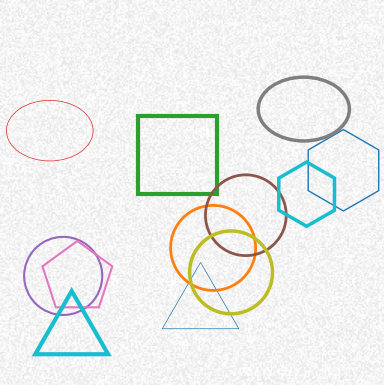[{"shape": "hexagon", "thickness": 1, "radius": 0.53, "center": [0.892, 0.558]}, {"shape": "triangle", "thickness": 0.5, "radius": 0.57, "center": [0.521, 0.204]}, {"shape": "circle", "thickness": 2, "radius": 0.55, "center": [0.554, 0.356]}, {"shape": "square", "thickness": 3, "radius": 0.51, "center": [0.462, 0.597]}, {"shape": "oval", "thickness": 0.5, "radius": 0.56, "center": [0.129, 0.661]}, {"shape": "circle", "thickness": 1.5, "radius": 0.51, "center": [0.164, 0.283]}, {"shape": "circle", "thickness": 2, "radius": 0.52, "center": [0.639, 0.441]}, {"shape": "pentagon", "thickness": 1.5, "radius": 0.48, "center": [0.201, 0.279]}, {"shape": "oval", "thickness": 2.5, "radius": 0.59, "center": [0.789, 0.717]}, {"shape": "circle", "thickness": 2.5, "radius": 0.54, "center": [0.6, 0.292]}, {"shape": "triangle", "thickness": 3, "radius": 0.55, "center": [0.186, 0.135]}, {"shape": "hexagon", "thickness": 2.5, "radius": 0.42, "center": [0.796, 0.496]}]